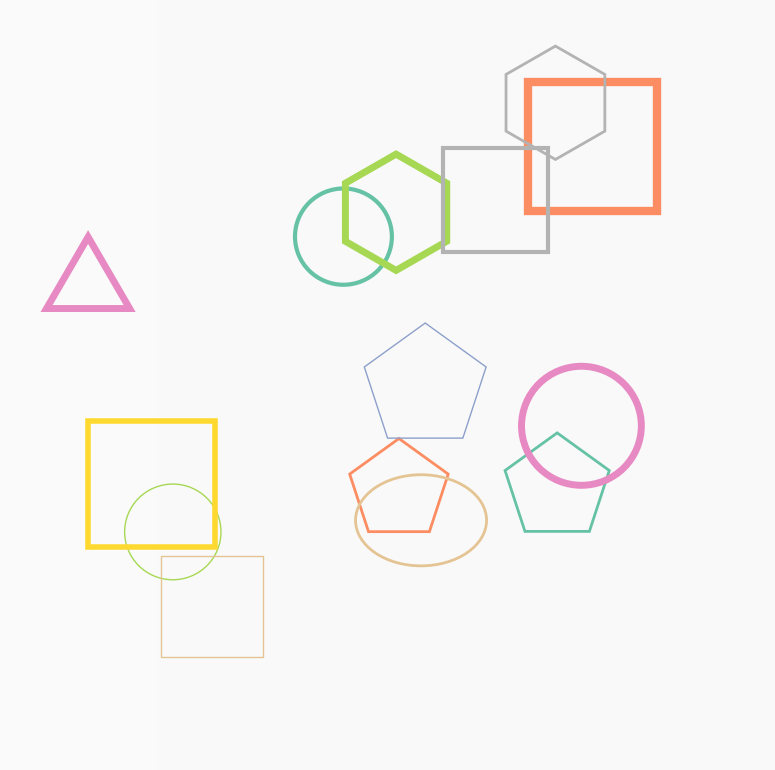[{"shape": "circle", "thickness": 1.5, "radius": 0.31, "center": [0.443, 0.693]}, {"shape": "pentagon", "thickness": 1, "radius": 0.35, "center": [0.719, 0.367]}, {"shape": "square", "thickness": 3, "radius": 0.42, "center": [0.764, 0.81]}, {"shape": "pentagon", "thickness": 1, "radius": 0.33, "center": [0.515, 0.364]}, {"shape": "pentagon", "thickness": 0.5, "radius": 0.41, "center": [0.549, 0.498]}, {"shape": "circle", "thickness": 2.5, "radius": 0.39, "center": [0.75, 0.447]}, {"shape": "triangle", "thickness": 2.5, "radius": 0.31, "center": [0.114, 0.63]}, {"shape": "hexagon", "thickness": 2.5, "radius": 0.38, "center": [0.511, 0.724]}, {"shape": "circle", "thickness": 0.5, "radius": 0.31, "center": [0.223, 0.309]}, {"shape": "square", "thickness": 2, "radius": 0.41, "center": [0.196, 0.372]}, {"shape": "square", "thickness": 0.5, "radius": 0.33, "center": [0.273, 0.213]}, {"shape": "oval", "thickness": 1, "radius": 0.42, "center": [0.543, 0.324]}, {"shape": "hexagon", "thickness": 1, "radius": 0.37, "center": [0.717, 0.867]}, {"shape": "square", "thickness": 1.5, "radius": 0.34, "center": [0.639, 0.74]}]